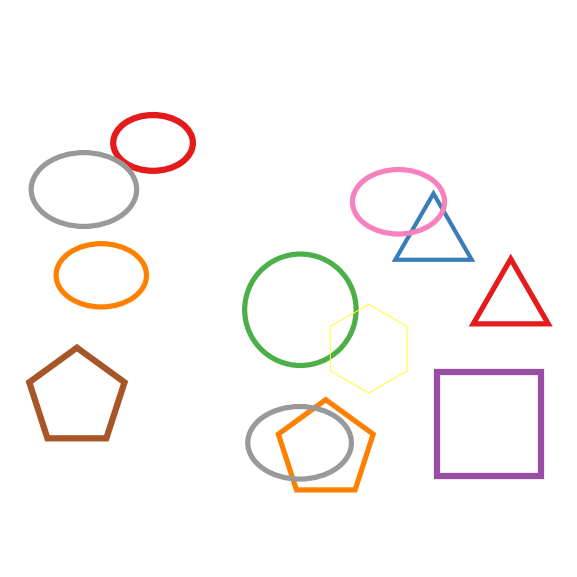[{"shape": "triangle", "thickness": 2.5, "radius": 0.37, "center": [0.884, 0.476]}, {"shape": "oval", "thickness": 3, "radius": 0.34, "center": [0.265, 0.752]}, {"shape": "triangle", "thickness": 2, "radius": 0.38, "center": [0.751, 0.588]}, {"shape": "circle", "thickness": 2.5, "radius": 0.48, "center": [0.52, 0.463]}, {"shape": "square", "thickness": 3, "radius": 0.45, "center": [0.846, 0.264]}, {"shape": "oval", "thickness": 2.5, "radius": 0.39, "center": [0.175, 0.522]}, {"shape": "pentagon", "thickness": 2.5, "radius": 0.43, "center": [0.564, 0.221]}, {"shape": "hexagon", "thickness": 0.5, "radius": 0.38, "center": [0.639, 0.395]}, {"shape": "pentagon", "thickness": 3, "radius": 0.43, "center": [0.133, 0.31]}, {"shape": "oval", "thickness": 2.5, "radius": 0.4, "center": [0.69, 0.65]}, {"shape": "oval", "thickness": 2.5, "radius": 0.45, "center": [0.519, 0.232]}, {"shape": "oval", "thickness": 2.5, "radius": 0.46, "center": [0.145, 0.671]}]